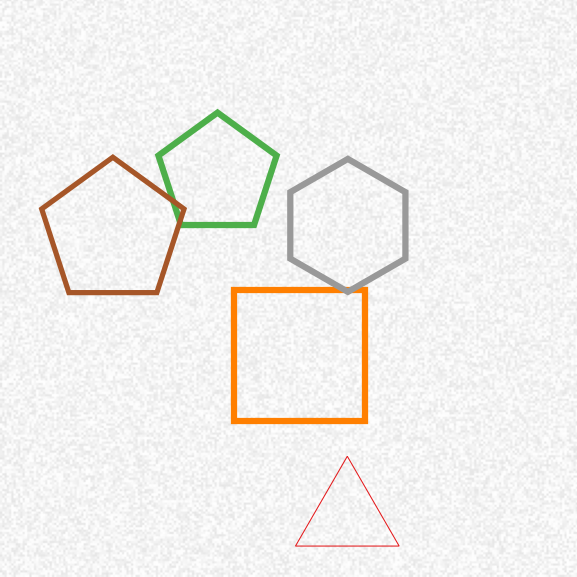[{"shape": "triangle", "thickness": 0.5, "radius": 0.52, "center": [0.601, 0.105]}, {"shape": "pentagon", "thickness": 3, "radius": 0.54, "center": [0.377, 0.697]}, {"shape": "square", "thickness": 3, "radius": 0.57, "center": [0.519, 0.384]}, {"shape": "pentagon", "thickness": 2.5, "radius": 0.65, "center": [0.195, 0.597]}, {"shape": "hexagon", "thickness": 3, "radius": 0.58, "center": [0.602, 0.609]}]